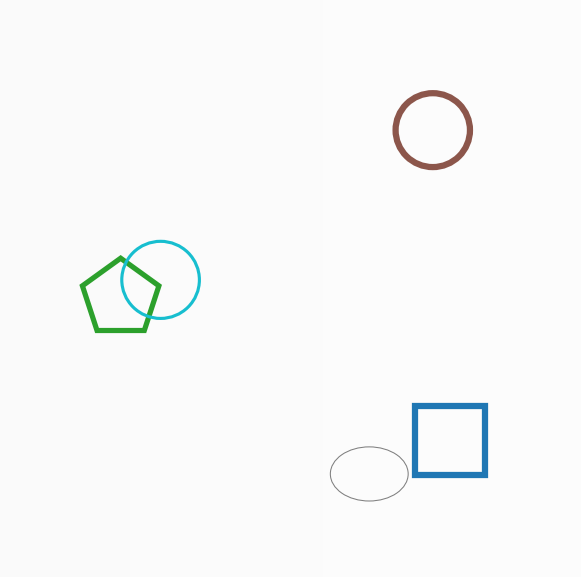[{"shape": "square", "thickness": 3, "radius": 0.3, "center": [0.774, 0.236]}, {"shape": "pentagon", "thickness": 2.5, "radius": 0.35, "center": [0.208, 0.483]}, {"shape": "circle", "thickness": 3, "radius": 0.32, "center": [0.745, 0.774]}, {"shape": "oval", "thickness": 0.5, "radius": 0.33, "center": [0.635, 0.178]}, {"shape": "circle", "thickness": 1.5, "radius": 0.33, "center": [0.276, 0.514]}]